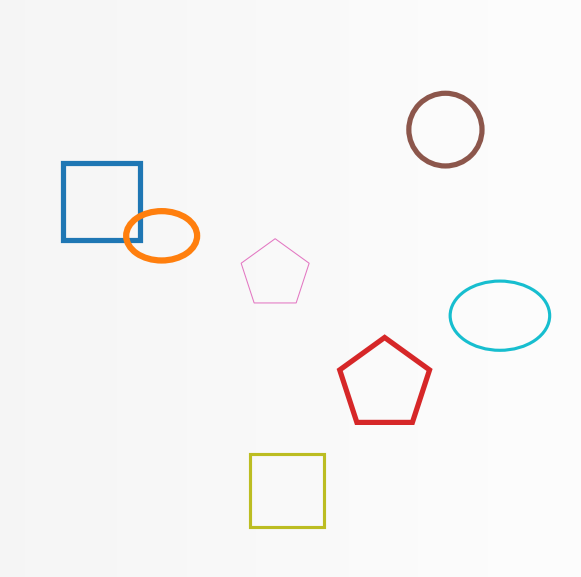[{"shape": "square", "thickness": 2.5, "radius": 0.33, "center": [0.175, 0.65]}, {"shape": "oval", "thickness": 3, "radius": 0.31, "center": [0.278, 0.591]}, {"shape": "pentagon", "thickness": 2.5, "radius": 0.41, "center": [0.662, 0.333]}, {"shape": "circle", "thickness": 2.5, "radius": 0.31, "center": [0.766, 0.775]}, {"shape": "pentagon", "thickness": 0.5, "radius": 0.31, "center": [0.473, 0.524]}, {"shape": "square", "thickness": 1.5, "radius": 0.32, "center": [0.494, 0.15]}, {"shape": "oval", "thickness": 1.5, "radius": 0.43, "center": [0.86, 0.452]}]